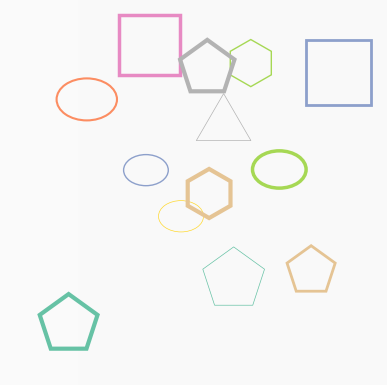[{"shape": "pentagon", "thickness": 3, "radius": 0.39, "center": [0.177, 0.158]}, {"shape": "pentagon", "thickness": 0.5, "radius": 0.42, "center": [0.603, 0.275]}, {"shape": "oval", "thickness": 1.5, "radius": 0.39, "center": [0.224, 0.742]}, {"shape": "square", "thickness": 2, "radius": 0.42, "center": [0.874, 0.812]}, {"shape": "oval", "thickness": 1, "radius": 0.29, "center": [0.377, 0.558]}, {"shape": "square", "thickness": 2.5, "radius": 0.39, "center": [0.386, 0.883]}, {"shape": "hexagon", "thickness": 1, "radius": 0.31, "center": [0.647, 0.836]}, {"shape": "oval", "thickness": 2.5, "radius": 0.35, "center": [0.721, 0.56]}, {"shape": "oval", "thickness": 0.5, "radius": 0.29, "center": [0.467, 0.438]}, {"shape": "hexagon", "thickness": 3, "radius": 0.32, "center": [0.54, 0.497]}, {"shape": "pentagon", "thickness": 2, "radius": 0.33, "center": [0.803, 0.296]}, {"shape": "pentagon", "thickness": 3, "radius": 0.37, "center": [0.535, 0.823]}, {"shape": "triangle", "thickness": 0.5, "radius": 0.41, "center": [0.577, 0.675]}]